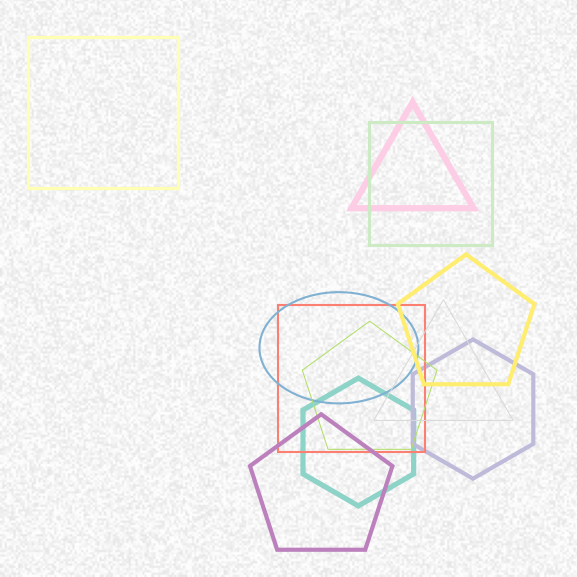[{"shape": "hexagon", "thickness": 2.5, "radius": 0.55, "center": [0.62, 0.234]}, {"shape": "square", "thickness": 1.5, "radius": 0.65, "center": [0.178, 0.804]}, {"shape": "hexagon", "thickness": 2, "radius": 0.6, "center": [0.819, 0.291]}, {"shape": "square", "thickness": 1, "radius": 0.64, "center": [0.608, 0.343]}, {"shape": "oval", "thickness": 1, "radius": 0.69, "center": [0.587, 0.397]}, {"shape": "pentagon", "thickness": 0.5, "radius": 0.61, "center": [0.64, 0.32]}, {"shape": "triangle", "thickness": 3, "radius": 0.61, "center": [0.714, 0.7]}, {"shape": "triangle", "thickness": 0.5, "radius": 0.7, "center": [0.768, 0.341]}, {"shape": "pentagon", "thickness": 2, "radius": 0.65, "center": [0.556, 0.152]}, {"shape": "square", "thickness": 1.5, "radius": 0.53, "center": [0.746, 0.681]}, {"shape": "pentagon", "thickness": 2, "radius": 0.62, "center": [0.807, 0.434]}]